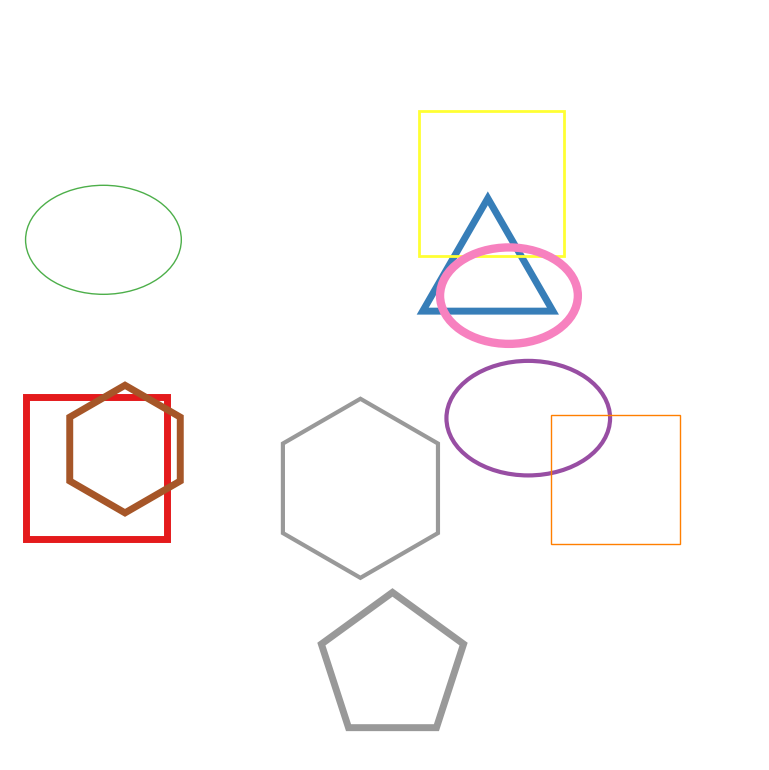[{"shape": "square", "thickness": 2.5, "radius": 0.46, "center": [0.125, 0.392]}, {"shape": "triangle", "thickness": 2.5, "radius": 0.49, "center": [0.634, 0.645]}, {"shape": "oval", "thickness": 0.5, "radius": 0.51, "center": [0.134, 0.689]}, {"shape": "oval", "thickness": 1.5, "radius": 0.53, "center": [0.686, 0.457]}, {"shape": "square", "thickness": 0.5, "radius": 0.42, "center": [0.8, 0.378]}, {"shape": "square", "thickness": 1, "radius": 0.47, "center": [0.638, 0.762]}, {"shape": "hexagon", "thickness": 2.5, "radius": 0.41, "center": [0.162, 0.417]}, {"shape": "oval", "thickness": 3, "radius": 0.45, "center": [0.661, 0.616]}, {"shape": "pentagon", "thickness": 2.5, "radius": 0.49, "center": [0.51, 0.134]}, {"shape": "hexagon", "thickness": 1.5, "radius": 0.58, "center": [0.468, 0.366]}]